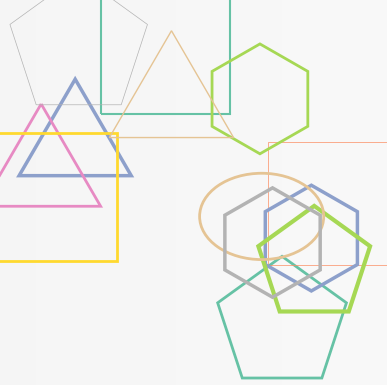[{"shape": "pentagon", "thickness": 2, "radius": 0.87, "center": [0.728, 0.159]}, {"shape": "square", "thickness": 1.5, "radius": 0.83, "center": [0.427, 0.869]}, {"shape": "square", "thickness": 0.5, "radius": 0.8, "center": [0.852, 0.472]}, {"shape": "hexagon", "thickness": 2.5, "radius": 0.69, "center": [0.803, 0.382]}, {"shape": "triangle", "thickness": 2.5, "radius": 0.84, "center": [0.194, 0.627]}, {"shape": "triangle", "thickness": 2, "radius": 0.89, "center": [0.106, 0.553]}, {"shape": "hexagon", "thickness": 2, "radius": 0.71, "center": [0.671, 0.743]}, {"shape": "pentagon", "thickness": 3, "radius": 0.76, "center": [0.811, 0.314]}, {"shape": "square", "thickness": 2, "radius": 0.83, "center": [0.135, 0.488]}, {"shape": "oval", "thickness": 2, "radius": 0.8, "center": [0.675, 0.438]}, {"shape": "triangle", "thickness": 1, "radius": 0.92, "center": [0.443, 0.735]}, {"shape": "pentagon", "thickness": 0.5, "radius": 0.93, "center": [0.203, 0.879]}, {"shape": "hexagon", "thickness": 2.5, "radius": 0.71, "center": [0.703, 0.37]}]